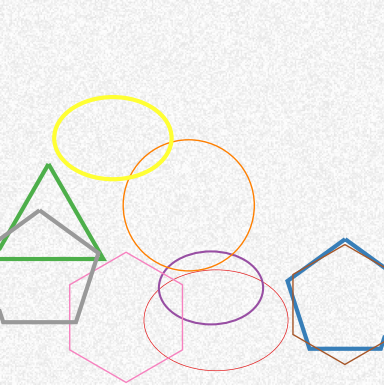[{"shape": "oval", "thickness": 0.5, "radius": 0.94, "center": [0.561, 0.168]}, {"shape": "pentagon", "thickness": 3, "radius": 0.79, "center": [0.896, 0.221]}, {"shape": "triangle", "thickness": 3, "radius": 0.82, "center": [0.126, 0.409]}, {"shape": "oval", "thickness": 1.5, "radius": 0.68, "center": [0.548, 0.252]}, {"shape": "circle", "thickness": 1, "radius": 0.85, "center": [0.49, 0.467]}, {"shape": "oval", "thickness": 3, "radius": 0.76, "center": [0.293, 0.641]}, {"shape": "hexagon", "thickness": 1, "radius": 0.78, "center": [0.896, 0.209]}, {"shape": "hexagon", "thickness": 1, "radius": 0.85, "center": [0.328, 0.176]}, {"shape": "pentagon", "thickness": 3, "radius": 0.8, "center": [0.103, 0.293]}]